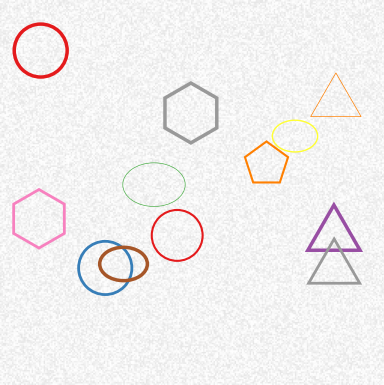[{"shape": "circle", "thickness": 1.5, "radius": 0.33, "center": [0.46, 0.389]}, {"shape": "circle", "thickness": 2.5, "radius": 0.34, "center": [0.106, 0.869]}, {"shape": "circle", "thickness": 2, "radius": 0.35, "center": [0.273, 0.304]}, {"shape": "oval", "thickness": 0.5, "radius": 0.41, "center": [0.4, 0.52]}, {"shape": "triangle", "thickness": 2.5, "radius": 0.39, "center": [0.867, 0.389]}, {"shape": "triangle", "thickness": 0.5, "radius": 0.38, "center": [0.872, 0.735]}, {"shape": "pentagon", "thickness": 1.5, "radius": 0.29, "center": [0.692, 0.574]}, {"shape": "oval", "thickness": 1, "radius": 0.29, "center": [0.766, 0.647]}, {"shape": "oval", "thickness": 2.5, "radius": 0.31, "center": [0.321, 0.314]}, {"shape": "hexagon", "thickness": 2, "radius": 0.38, "center": [0.101, 0.432]}, {"shape": "hexagon", "thickness": 2.5, "radius": 0.39, "center": [0.496, 0.707]}, {"shape": "triangle", "thickness": 2, "radius": 0.38, "center": [0.868, 0.303]}]